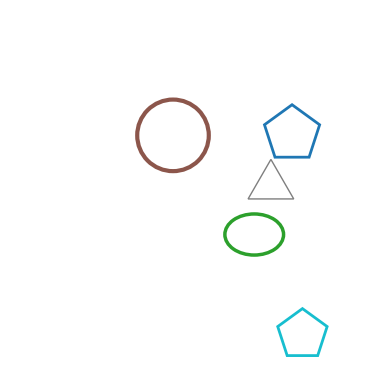[{"shape": "pentagon", "thickness": 2, "radius": 0.38, "center": [0.759, 0.653]}, {"shape": "oval", "thickness": 2.5, "radius": 0.38, "center": [0.66, 0.391]}, {"shape": "circle", "thickness": 3, "radius": 0.46, "center": [0.449, 0.648]}, {"shape": "triangle", "thickness": 1, "radius": 0.34, "center": [0.704, 0.518]}, {"shape": "pentagon", "thickness": 2, "radius": 0.34, "center": [0.786, 0.131]}]